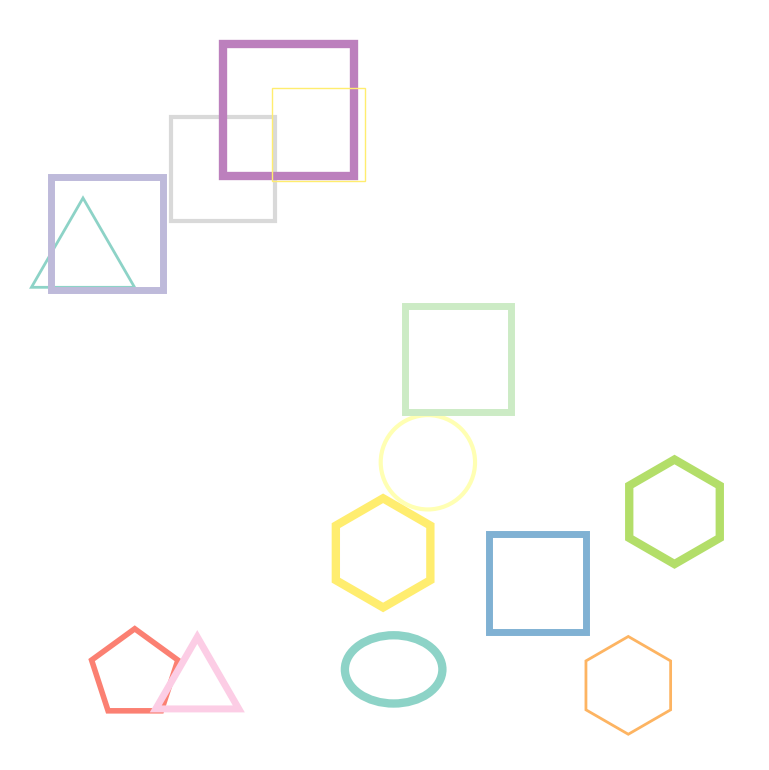[{"shape": "triangle", "thickness": 1, "radius": 0.39, "center": [0.108, 0.666]}, {"shape": "oval", "thickness": 3, "radius": 0.32, "center": [0.511, 0.131]}, {"shape": "circle", "thickness": 1.5, "radius": 0.31, "center": [0.556, 0.4]}, {"shape": "square", "thickness": 2.5, "radius": 0.36, "center": [0.139, 0.697]}, {"shape": "pentagon", "thickness": 2, "radius": 0.29, "center": [0.175, 0.125]}, {"shape": "square", "thickness": 2.5, "radius": 0.32, "center": [0.698, 0.243]}, {"shape": "hexagon", "thickness": 1, "radius": 0.32, "center": [0.816, 0.11]}, {"shape": "hexagon", "thickness": 3, "radius": 0.34, "center": [0.876, 0.335]}, {"shape": "triangle", "thickness": 2.5, "radius": 0.31, "center": [0.256, 0.11]}, {"shape": "square", "thickness": 1.5, "radius": 0.34, "center": [0.29, 0.781]}, {"shape": "square", "thickness": 3, "radius": 0.43, "center": [0.375, 0.857]}, {"shape": "square", "thickness": 2.5, "radius": 0.34, "center": [0.595, 0.533]}, {"shape": "square", "thickness": 0.5, "radius": 0.3, "center": [0.414, 0.825]}, {"shape": "hexagon", "thickness": 3, "radius": 0.35, "center": [0.498, 0.282]}]